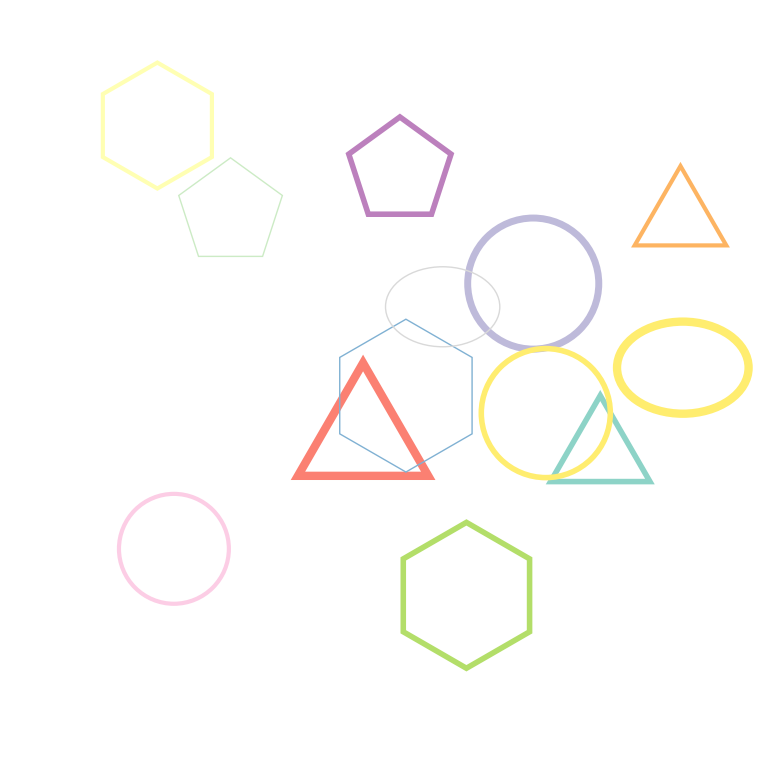[{"shape": "triangle", "thickness": 2, "radius": 0.37, "center": [0.78, 0.412]}, {"shape": "hexagon", "thickness": 1.5, "radius": 0.41, "center": [0.204, 0.837]}, {"shape": "circle", "thickness": 2.5, "radius": 0.43, "center": [0.693, 0.632]}, {"shape": "triangle", "thickness": 3, "radius": 0.49, "center": [0.472, 0.431]}, {"shape": "hexagon", "thickness": 0.5, "radius": 0.5, "center": [0.527, 0.486]}, {"shape": "triangle", "thickness": 1.5, "radius": 0.34, "center": [0.884, 0.716]}, {"shape": "hexagon", "thickness": 2, "radius": 0.47, "center": [0.606, 0.227]}, {"shape": "circle", "thickness": 1.5, "radius": 0.36, "center": [0.226, 0.287]}, {"shape": "oval", "thickness": 0.5, "radius": 0.37, "center": [0.575, 0.602]}, {"shape": "pentagon", "thickness": 2, "radius": 0.35, "center": [0.519, 0.778]}, {"shape": "pentagon", "thickness": 0.5, "radius": 0.35, "center": [0.299, 0.724]}, {"shape": "oval", "thickness": 3, "radius": 0.43, "center": [0.887, 0.523]}, {"shape": "circle", "thickness": 2, "radius": 0.42, "center": [0.709, 0.464]}]